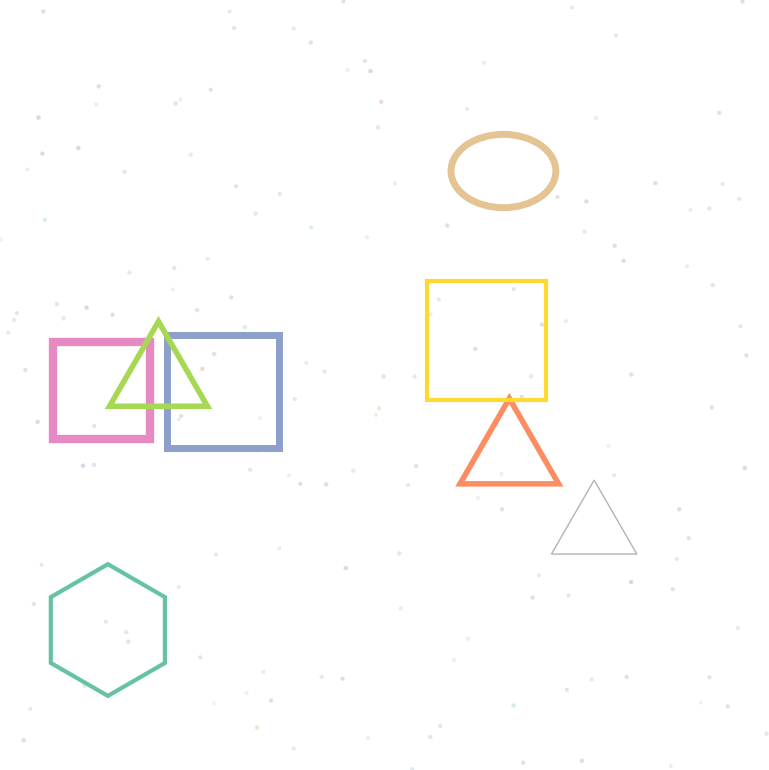[{"shape": "hexagon", "thickness": 1.5, "radius": 0.43, "center": [0.14, 0.182]}, {"shape": "triangle", "thickness": 2, "radius": 0.37, "center": [0.661, 0.409]}, {"shape": "square", "thickness": 2.5, "radius": 0.37, "center": [0.289, 0.491]}, {"shape": "square", "thickness": 3, "radius": 0.32, "center": [0.131, 0.493]}, {"shape": "triangle", "thickness": 2, "radius": 0.37, "center": [0.206, 0.509]}, {"shape": "square", "thickness": 1.5, "radius": 0.39, "center": [0.631, 0.558]}, {"shape": "oval", "thickness": 2.5, "radius": 0.34, "center": [0.654, 0.778]}, {"shape": "triangle", "thickness": 0.5, "radius": 0.32, "center": [0.772, 0.312]}]